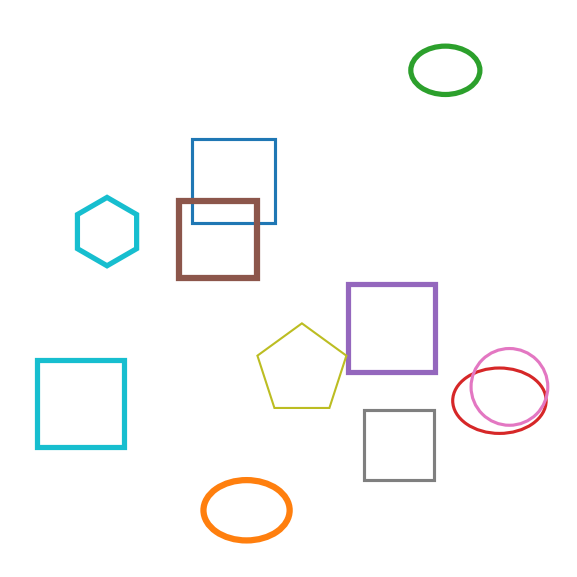[{"shape": "square", "thickness": 1.5, "radius": 0.36, "center": [0.404, 0.686]}, {"shape": "oval", "thickness": 3, "radius": 0.37, "center": [0.427, 0.116]}, {"shape": "oval", "thickness": 2.5, "radius": 0.3, "center": [0.771, 0.877]}, {"shape": "oval", "thickness": 1.5, "radius": 0.4, "center": [0.865, 0.305]}, {"shape": "square", "thickness": 2.5, "radius": 0.38, "center": [0.678, 0.431]}, {"shape": "square", "thickness": 3, "radius": 0.34, "center": [0.377, 0.584]}, {"shape": "circle", "thickness": 1.5, "radius": 0.33, "center": [0.882, 0.329]}, {"shape": "square", "thickness": 1.5, "radius": 0.3, "center": [0.69, 0.229]}, {"shape": "pentagon", "thickness": 1, "radius": 0.4, "center": [0.523, 0.358]}, {"shape": "square", "thickness": 2.5, "radius": 0.38, "center": [0.14, 0.3]}, {"shape": "hexagon", "thickness": 2.5, "radius": 0.3, "center": [0.185, 0.598]}]